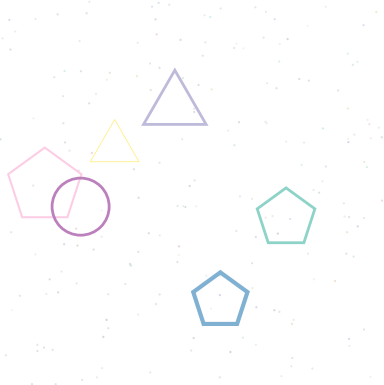[{"shape": "pentagon", "thickness": 2, "radius": 0.39, "center": [0.743, 0.433]}, {"shape": "triangle", "thickness": 2, "radius": 0.47, "center": [0.454, 0.724]}, {"shape": "pentagon", "thickness": 3, "radius": 0.37, "center": [0.572, 0.219]}, {"shape": "pentagon", "thickness": 1.5, "radius": 0.5, "center": [0.116, 0.517]}, {"shape": "circle", "thickness": 2, "radius": 0.37, "center": [0.209, 0.463]}, {"shape": "triangle", "thickness": 0.5, "radius": 0.37, "center": [0.298, 0.616]}]